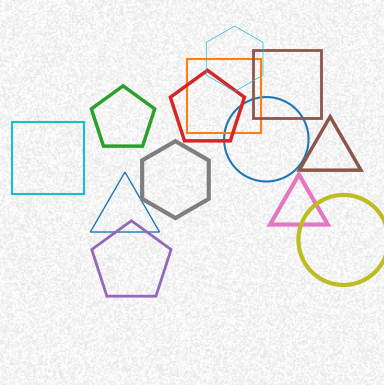[{"shape": "circle", "thickness": 1.5, "radius": 0.55, "center": [0.692, 0.638]}, {"shape": "triangle", "thickness": 1, "radius": 0.52, "center": [0.325, 0.449]}, {"shape": "square", "thickness": 1.5, "radius": 0.48, "center": [0.581, 0.75]}, {"shape": "pentagon", "thickness": 2.5, "radius": 0.43, "center": [0.32, 0.69]}, {"shape": "pentagon", "thickness": 2.5, "radius": 0.51, "center": [0.539, 0.716]}, {"shape": "pentagon", "thickness": 2, "radius": 0.54, "center": [0.341, 0.318]}, {"shape": "triangle", "thickness": 2.5, "radius": 0.46, "center": [0.857, 0.604]}, {"shape": "square", "thickness": 2, "radius": 0.44, "center": [0.745, 0.782]}, {"shape": "triangle", "thickness": 3, "radius": 0.43, "center": [0.776, 0.46]}, {"shape": "hexagon", "thickness": 3, "radius": 0.5, "center": [0.456, 0.533]}, {"shape": "circle", "thickness": 3, "radius": 0.58, "center": [0.892, 0.377]}, {"shape": "square", "thickness": 1.5, "radius": 0.46, "center": [0.125, 0.59]}, {"shape": "hexagon", "thickness": 0.5, "radius": 0.43, "center": [0.609, 0.847]}]